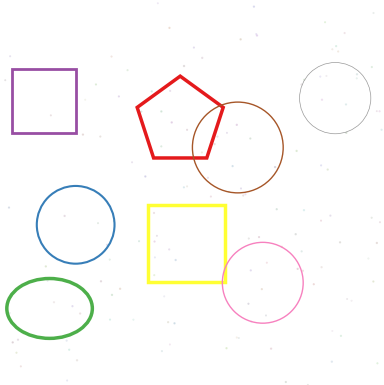[{"shape": "pentagon", "thickness": 2.5, "radius": 0.59, "center": [0.468, 0.685]}, {"shape": "circle", "thickness": 1.5, "radius": 0.5, "center": [0.197, 0.416]}, {"shape": "oval", "thickness": 2.5, "radius": 0.56, "center": [0.129, 0.199]}, {"shape": "square", "thickness": 2, "radius": 0.42, "center": [0.114, 0.737]}, {"shape": "square", "thickness": 2.5, "radius": 0.5, "center": [0.485, 0.367]}, {"shape": "circle", "thickness": 1, "radius": 0.59, "center": [0.618, 0.617]}, {"shape": "circle", "thickness": 1, "radius": 0.52, "center": [0.683, 0.266]}, {"shape": "circle", "thickness": 0.5, "radius": 0.46, "center": [0.871, 0.745]}]